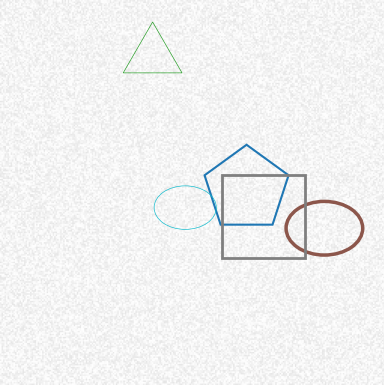[{"shape": "pentagon", "thickness": 1.5, "radius": 0.57, "center": [0.64, 0.509]}, {"shape": "triangle", "thickness": 0.5, "radius": 0.44, "center": [0.396, 0.855]}, {"shape": "oval", "thickness": 2.5, "radius": 0.5, "center": [0.843, 0.407]}, {"shape": "square", "thickness": 2, "radius": 0.54, "center": [0.683, 0.438]}, {"shape": "oval", "thickness": 0.5, "radius": 0.4, "center": [0.481, 0.461]}]